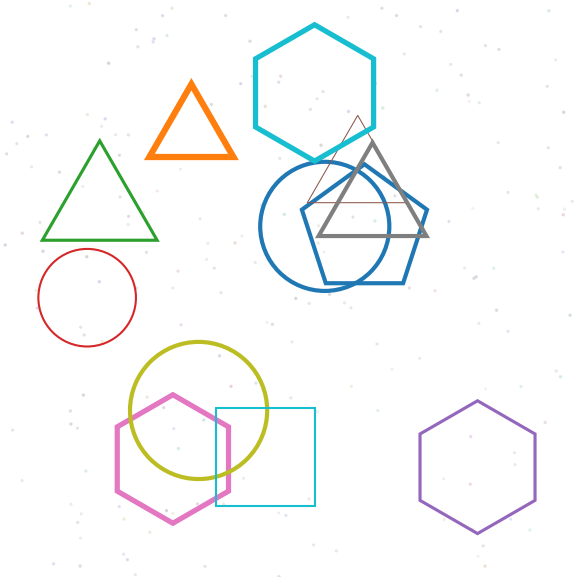[{"shape": "pentagon", "thickness": 2, "radius": 0.57, "center": [0.631, 0.601]}, {"shape": "circle", "thickness": 2, "radius": 0.56, "center": [0.562, 0.607]}, {"shape": "triangle", "thickness": 3, "radius": 0.42, "center": [0.331, 0.769]}, {"shape": "triangle", "thickness": 1.5, "radius": 0.57, "center": [0.173, 0.641]}, {"shape": "circle", "thickness": 1, "radius": 0.42, "center": [0.151, 0.484]}, {"shape": "hexagon", "thickness": 1.5, "radius": 0.57, "center": [0.827, 0.19]}, {"shape": "triangle", "thickness": 0.5, "radius": 0.5, "center": [0.619, 0.699]}, {"shape": "hexagon", "thickness": 2.5, "radius": 0.56, "center": [0.299, 0.204]}, {"shape": "triangle", "thickness": 2, "radius": 0.54, "center": [0.645, 0.644]}, {"shape": "circle", "thickness": 2, "radius": 0.59, "center": [0.344, 0.288]}, {"shape": "square", "thickness": 1, "radius": 0.43, "center": [0.46, 0.208]}, {"shape": "hexagon", "thickness": 2.5, "radius": 0.59, "center": [0.545, 0.838]}]